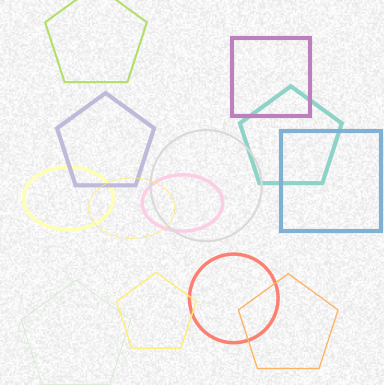[{"shape": "pentagon", "thickness": 3, "radius": 0.7, "center": [0.755, 0.637]}, {"shape": "oval", "thickness": 2.5, "radius": 0.58, "center": [0.178, 0.484]}, {"shape": "pentagon", "thickness": 3, "radius": 0.66, "center": [0.274, 0.626]}, {"shape": "circle", "thickness": 2.5, "radius": 0.58, "center": [0.607, 0.225]}, {"shape": "square", "thickness": 3, "radius": 0.65, "center": [0.86, 0.529]}, {"shape": "pentagon", "thickness": 1, "radius": 0.68, "center": [0.749, 0.153]}, {"shape": "pentagon", "thickness": 1.5, "radius": 0.69, "center": [0.249, 0.899]}, {"shape": "oval", "thickness": 2.5, "radius": 0.52, "center": [0.474, 0.473]}, {"shape": "circle", "thickness": 1.5, "radius": 0.72, "center": [0.535, 0.518]}, {"shape": "square", "thickness": 3, "radius": 0.51, "center": [0.705, 0.799]}, {"shape": "pentagon", "thickness": 0.5, "radius": 0.75, "center": [0.197, 0.123]}, {"shape": "oval", "thickness": 0.5, "radius": 0.56, "center": [0.342, 0.46]}, {"shape": "pentagon", "thickness": 1, "radius": 0.54, "center": [0.406, 0.184]}]